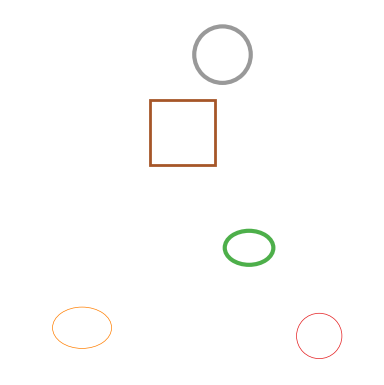[{"shape": "circle", "thickness": 0.5, "radius": 0.29, "center": [0.829, 0.127]}, {"shape": "oval", "thickness": 3, "radius": 0.32, "center": [0.647, 0.356]}, {"shape": "oval", "thickness": 0.5, "radius": 0.38, "center": [0.213, 0.149]}, {"shape": "square", "thickness": 2, "radius": 0.42, "center": [0.475, 0.656]}, {"shape": "circle", "thickness": 3, "radius": 0.37, "center": [0.578, 0.858]}]